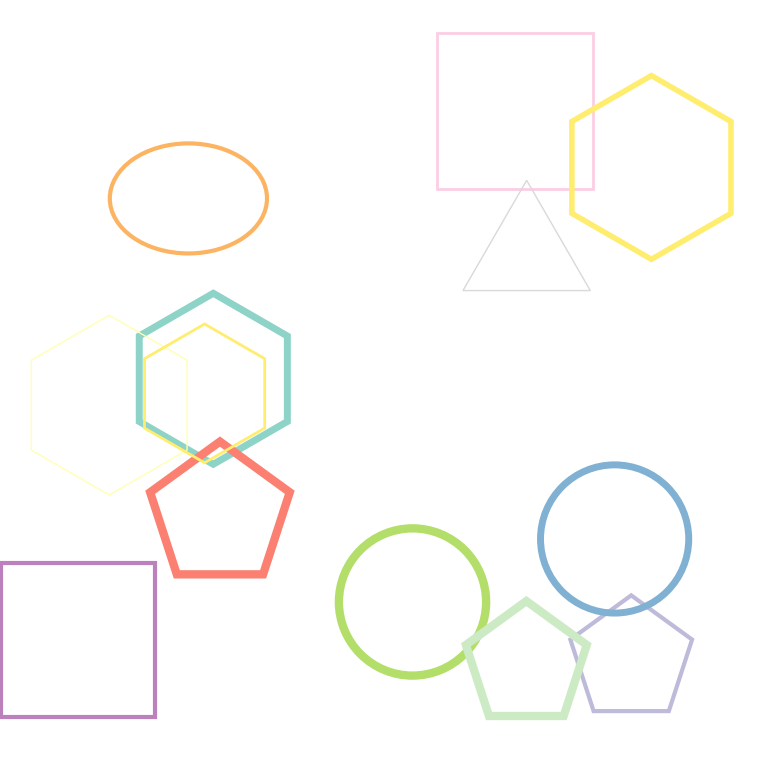[{"shape": "hexagon", "thickness": 2.5, "radius": 0.56, "center": [0.277, 0.508]}, {"shape": "hexagon", "thickness": 0.5, "radius": 0.58, "center": [0.142, 0.474]}, {"shape": "pentagon", "thickness": 1.5, "radius": 0.42, "center": [0.82, 0.144]}, {"shape": "pentagon", "thickness": 3, "radius": 0.48, "center": [0.286, 0.331]}, {"shape": "circle", "thickness": 2.5, "radius": 0.48, "center": [0.798, 0.3]}, {"shape": "oval", "thickness": 1.5, "radius": 0.51, "center": [0.245, 0.742]}, {"shape": "circle", "thickness": 3, "radius": 0.48, "center": [0.536, 0.218]}, {"shape": "square", "thickness": 1, "radius": 0.51, "center": [0.668, 0.856]}, {"shape": "triangle", "thickness": 0.5, "radius": 0.48, "center": [0.684, 0.67]}, {"shape": "square", "thickness": 1.5, "radius": 0.5, "center": [0.101, 0.169]}, {"shape": "pentagon", "thickness": 3, "radius": 0.41, "center": [0.684, 0.137]}, {"shape": "hexagon", "thickness": 1, "radius": 0.45, "center": [0.266, 0.489]}, {"shape": "hexagon", "thickness": 2, "radius": 0.6, "center": [0.846, 0.783]}]